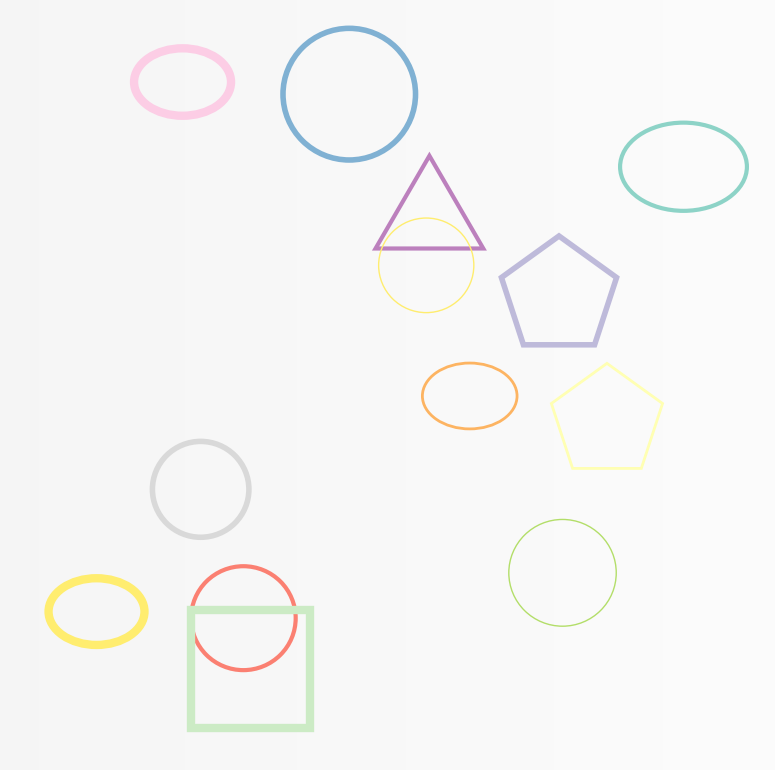[{"shape": "oval", "thickness": 1.5, "radius": 0.41, "center": [0.882, 0.783]}, {"shape": "pentagon", "thickness": 1, "radius": 0.38, "center": [0.783, 0.453]}, {"shape": "pentagon", "thickness": 2, "radius": 0.39, "center": [0.721, 0.615]}, {"shape": "circle", "thickness": 1.5, "radius": 0.34, "center": [0.314, 0.197]}, {"shape": "circle", "thickness": 2, "radius": 0.43, "center": [0.451, 0.878]}, {"shape": "oval", "thickness": 1, "radius": 0.31, "center": [0.606, 0.486]}, {"shape": "circle", "thickness": 0.5, "radius": 0.35, "center": [0.726, 0.256]}, {"shape": "oval", "thickness": 3, "radius": 0.31, "center": [0.236, 0.893]}, {"shape": "circle", "thickness": 2, "radius": 0.31, "center": [0.259, 0.365]}, {"shape": "triangle", "thickness": 1.5, "radius": 0.4, "center": [0.554, 0.717]}, {"shape": "square", "thickness": 3, "radius": 0.38, "center": [0.323, 0.131]}, {"shape": "circle", "thickness": 0.5, "radius": 0.31, "center": [0.55, 0.655]}, {"shape": "oval", "thickness": 3, "radius": 0.31, "center": [0.125, 0.206]}]